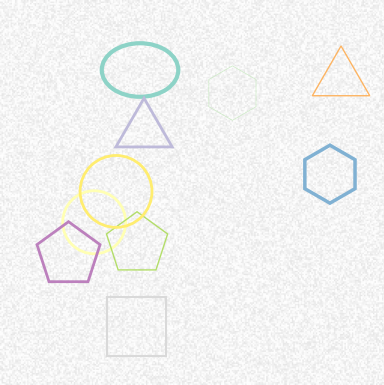[{"shape": "oval", "thickness": 3, "radius": 0.5, "center": [0.364, 0.818]}, {"shape": "circle", "thickness": 2, "radius": 0.41, "center": [0.245, 0.423]}, {"shape": "triangle", "thickness": 2, "radius": 0.42, "center": [0.374, 0.661]}, {"shape": "hexagon", "thickness": 2.5, "radius": 0.38, "center": [0.857, 0.548]}, {"shape": "triangle", "thickness": 1, "radius": 0.43, "center": [0.886, 0.794]}, {"shape": "pentagon", "thickness": 1, "radius": 0.42, "center": [0.356, 0.367]}, {"shape": "square", "thickness": 1.5, "radius": 0.38, "center": [0.354, 0.152]}, {"shape": "pentagon", "thickness": 2, "radius": 0.43, "center": [0.178, 0.338]}, {"shape": "hexagon", "thickness": 0.5, "radius": 0.35, "center": [0.604, 0.758]}, {"shape": "circle", "thickness": 2, "radius": 0.47, "center": [0.301, 0.503]}]